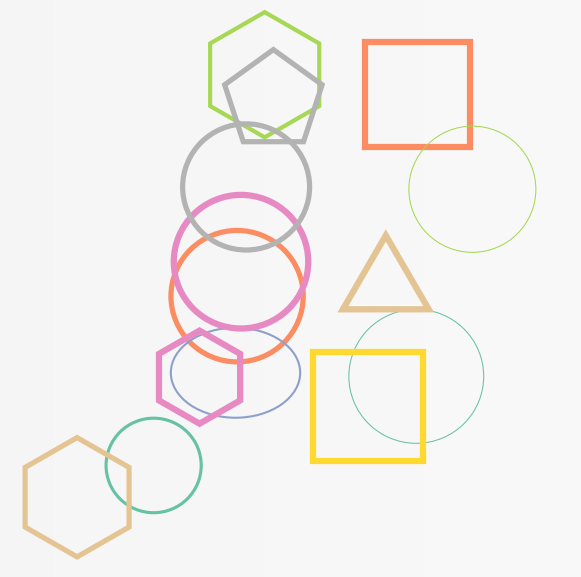[{"shape": "circle", "thickness": 0.5, "radius": 0.58, "center": [0.716, 0.348]}, {"shape": "circle", "thickness": 1.5, "radius": 0.41, "center": [0.264, 0.193]}, {"shape": "circle", "thickness": 2.5, "radius": 0.57, "center": [0.408, 0.486]}, {"shape": "square", "thickness": 3, "radius": 0.46, "center": [0.718, 0.836]}, {"shape": "oval", "thickness": 1, "radius": 0.56, "center": [0.405, 0.354]}, {"shape": "hexagon", "thickness": 3, "radius": 0.4, "center": [0.343, 0.346]}, {"shape": "circle", "thickness": 3, "radius": 0.58, "center": [0.415, 0.546]}, {"shape": "circle", "thickness": 0.5, "radius": 0.55, "center": [0.813, 0.671]}, {"shape": "hexagon", "thickness": 2, "radius": 0.54, "center": [0.455, 0.87]}, {"shape": "square", "thickness": 3, "radius": 0.47, "center": [0.633, 0.295]}, {"shape": "hexagon", "thickness": 2.5, "radius": 0.52, "center": [0.133, 0.138]}, {"shape": "triangle", "thickness": 3, "radius": 0.43, "center": [0.664, 0.506]}, {"shape": "pentagon", "thickness": 2.5, "radius": 0.44, "center": [0.47, 0.825]}, {"shape": "circle", "thickness": 2.5, "radius": 0.55, "center": [0.423, 0.675]}]